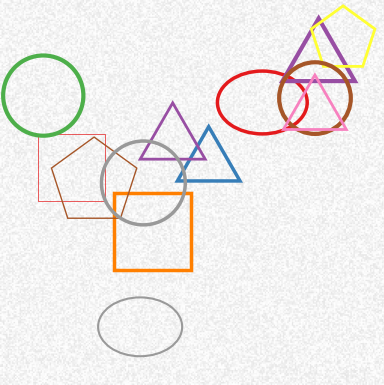[{"shape": "square", "thickness": 0.5, "radius": 0.43, "center": [0.186, 0.566]}, {"shape": "oval", "thickness": 2.5, "radius": 0.58, "center": [0.681, 0.734]}, {"shape": "triangle", "thickness": 2.5, "radius": 0.47, "center": [0.542, 0.577]}, {"shape": "circle", "thickness": 3, "radius": 0.52, "center": [0.112, 0.752]}, {"shape": "triangle", "thickness": 2, "radius": 0.49, "center": [0.449, 0.635]}, {"shape": "triangle", "thickness": 3, "radius": 0.54, "center": [0.828, 0.844]}, {"shape": "square", "thickness": 2.5, "radius": 0.5, "center": [0.396, 0.398]}, {"shape": "pentagon", "thickness": 2, "radius": 0.43, "center": [0.891, 0.898]}, {"shape": "circle", "thickness": 3, "radius": 0.47, "center": [0.818, 0.745]}, {"shape": "pentagon", "thickness": 1, "radius": 0.58, "center": [0.244, 0.527]}, {"shape": "triangle", "thickness": 2, "radius": 0.47, "center": [0.818, 0.711]}, {"shape": "circle", "thickness": 2.5, "radius": 0.54, "center": [0.372, 0.525]}, {"shape": "oval", "thickness": 1.5, "radius": 0.55, "center": [0.364, 0.151]}]